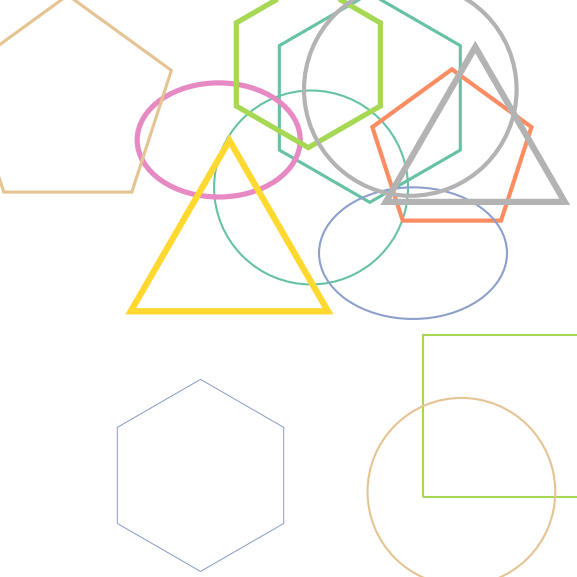[{"shape": "hexagon", "thickness": 1.5, "radius": 0.9, "center": [0.64, 0.83]}, {"shape": "circle", "thickness": 1, "radius": 0.84, "center": [0.539, 0.674]}, {"shape": "pentagon", "thickness": 2, "radius": 0.72, "center": [0.783, 0.734]}, {"shape": "hexagon", "thickness": 0.5, "radius": 0.83, "center": [0.347, 0.176]}, {"shape": "oval", "thickness": 1, "radius": 0.81, "center": [0.715, 0.561]}, {"shape": "oval", "thickness": 2.5, "radius": 0.71, "center": [0.379, 0.757]}, {"shape": "hexagon", "thickness": 2.5, "radius": 0.72, "center": [0.534, 0.888]}, {"shape": "square", "thickness": 1, "radius": 0.7, "center": [0.872, 0.279]}, {"shape": "triangle", "thickness": 3, "radius": 0.99, "center": [0.397, 0.559]}, {"shape": "circle", "thickness": 1, "radius": 0.81, "center": [0.799, 0.148]}, {"shape": "pentagon", "thickness": 1.5, "radius": 0.94, "center": [0.117, 0.819]}, {"shape": "triangle", "thickness": 3, "radius": 0.89, "center": [0.823, 0.739]}, {"shape": "circle", "thickness": 2, "radius": 0.92, "center": [0.71, 0.844]}]